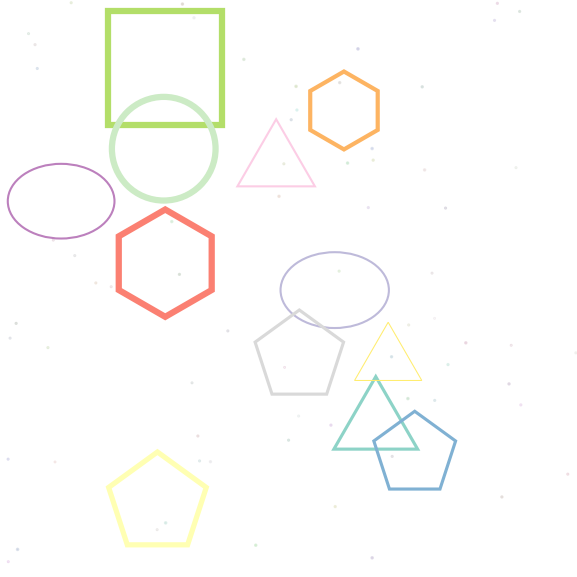[{"shape": "triangle", "thickness": 1.5, "radius": 0.42, "center": [0.651, 0.263]}, {"shape": "pentagon", "thickness": 2.5, "radius": 0.44, "center": [0.273, 0.128]}, {"shape": "oval", "thickness": 1, "radius": 0.47, "center": [0.58, 0.497]}, {"shape": "hexagon", "thickness": 3, "radius": 0.46, "center": [0.286, 0.543]}, {"shape": "pentagon", "thickness": 1.5, "radius": 0.37, "center": [0.718, 0.213]}, {"shape": "hexagon", "thickness": 2, "radius": 0.34, "center": [0.596, 0.808]}, {"shape": "square", "thickness": 3, "radius": 0.49, "center": [0.285, 0.882]}, {"shape": "triangle", "thickness": 1, "radius": 0.39, "center": [0.478, 0.715]}, {"shape": "pentagon", "thickness": 1.5, "radius": 0.4, "center": [0.518, 0.382]}, {"shape": "oval", "thickness": 1, "radius": 0.46, "center": [0.106, 0.651]}, {"shape": "circle", "thickness": 3, "radius": 0.45, "center": [0.284, 0.742]}, {"shape": "triangle", "thickness": 0.5, "radius": 0.34, "center": [0.672, 0.374]}]